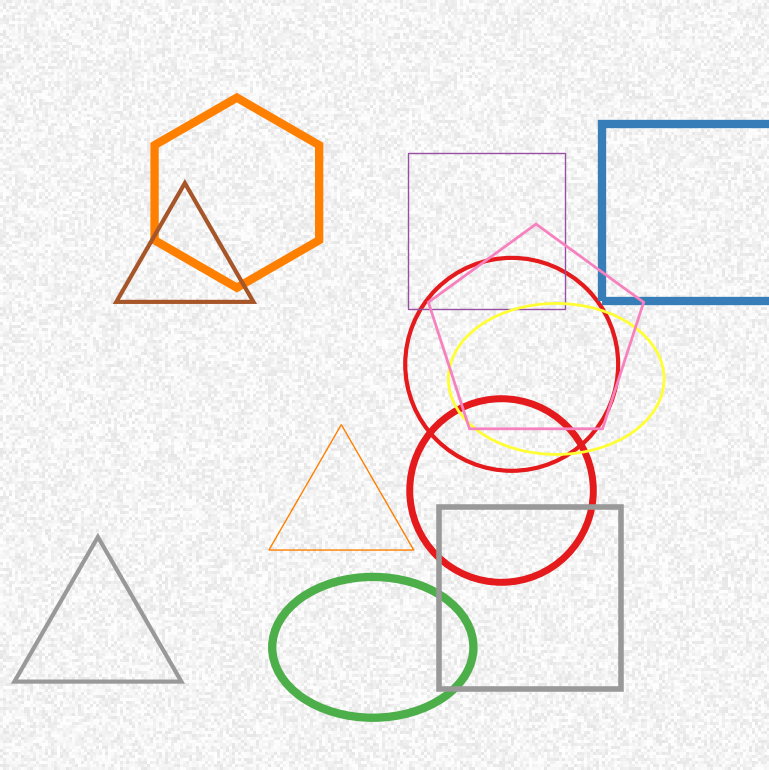[{"shape": "circle", "thickness": 2.5, "radius": 0.6, "center": [0.651, 0.363]}, {"shape": "circle", "thickness": 1.5, "radius": 0.69, "center": [0.665, 0.527]}, {"shape": "square", "thickness": 3, "radius": 0.58, "center": [0.897, 0.724]}, {"shape": "oval", "thickness": 3, "radius": 0.65, "center": [0.484, 0.159]}, {"shape": "square", "thickness": 0.5, "radius": 0.51, "center": [0.632, 0.7]}, {"shape": "hexagon", "thickness": 3, "radius": 0.62, "center": [0.308, 0.75]}, {"shape": "triangle", "thickness": 0.5, "radius": 0.54, "center": [0.443, 0.34]}, {"shape": "oval", "thickness": 1, "radius": 0.7, "center": [0.722, 0.508]}, {"shape": "triangle", "thickness": 1.5, "radius": 0.51, "center": [0.24, 0.659]}, {"shape": "pentagon", "thickness": 1, "radius": 0.73, "center": [0.696, 0.562]}, {"shape": "triangle", "thickness": 1.5, "radius": 0.63, "center": [0.127, 0.177]}, {"shape": "square", "thickness": 2, "radius": 0.59, "center": [0.688, 0.223]}]